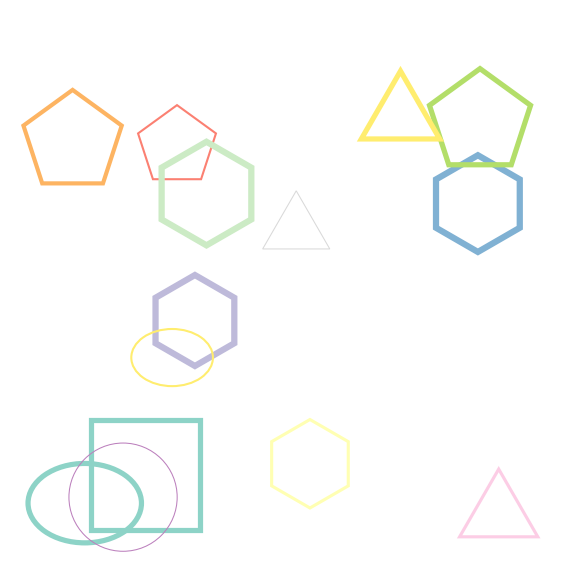[{"shape": "oval", "thickness": 2.5, "radius": 0.49, "center": [0.147, 0.128]}, {"shape": "square", "thickness": 2.5, "radius": 0.47, "center": [0.252, 0.177]}, {"shape": "hexagon", "thickness": 1.5, "radius": 0.38, "center": [0.537, 0.196]}, {"shape": "hexagon", "thickness": 3, "radius": 0.39, "center": [0.338, 0.444]}, {"shape": "pentagon", "thickness": 1, "radius": 0.35, "center": [0.307, 0.746]}, {"shape": "hexagon", "thickness": 3, "radius": 0.42, "center": [0.828, 0.647]}, {"shape": "pentagon", "thickness": 2, "radius": 0.45, "center": [0.126, 0.754]}, {"shape": "pentagon", "thickness": 2.5, "radius": 0.46, "center": [0.831, 0.788]}, {"shape": "triangle", "thickness": 1.5, "radius": 0.39, "center": [0.864, 0.109]}, {"shape": "triangle", "thickness": 0.5, "radius": 0.34, "center": [0.513, 0.602]}, {"shape": "circle", "thickness": 0.5, "radius": 0.47, "center": [0.213, 0.138]}, {"shape": "hexagon", "thickness": 3, "radius": 0.45, "center": [0.358, 0.664]}, {"shape": "oval", "thickness": 1, "radius": 0.35, "center": [0.298, 0.38]}, {"shape": "triangle", "thickness": 2.5, "radius": 0.39, "center": [0.694, 0.798]}]